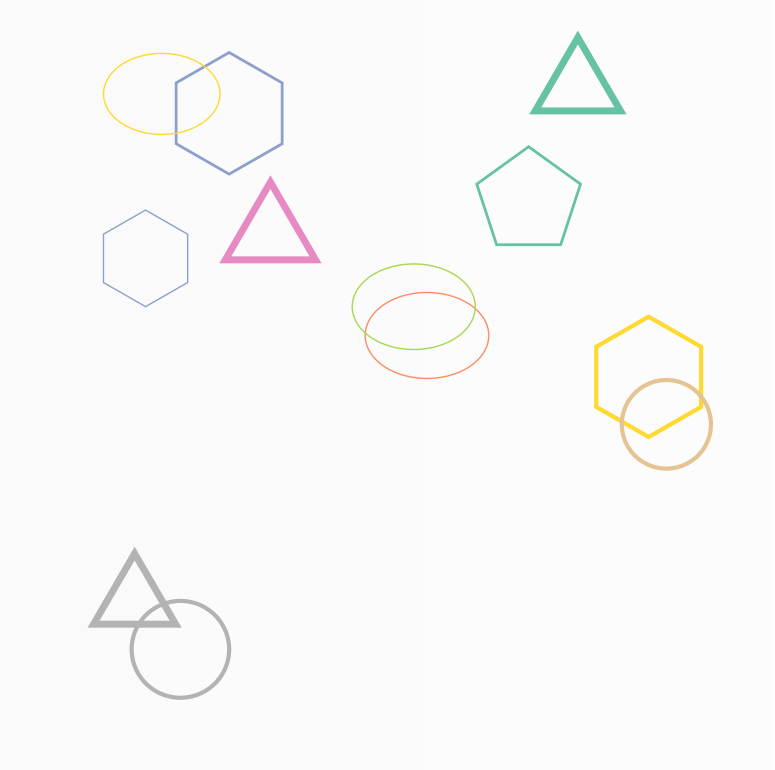[{"shape": "triangle", "thickness": 2.5, "radius": 0.32, "center": [0.746, 0.888]}, {"shape": "pentagon", "thickness": 1, "radius": 0.35, "center": [0.682, 0.739]}, {"shape": "oval", "thickness": 0.5, "radius": 0.4, "center": [0.551, 0.564]}, {"shape": "hexagon", "thickness": 1, "radius": 0.39, "center": [0.296, 0.853]}, {"shape": "hexagon", "thickness": 0.5, "radius": 0.31, "center": [0.188, 0.664]}, {"shape": "triangle", "thickness": 2.5, "radius": 0.34, "center": [0.349, 0.696]}, {"shape": "oval", "thickness": 0.5, "radius": 0.4, "center": [0.534, 0.602]}, {"shape": "oval", "thickness": 0.5, "radius": 0.38, "center": [0.209, 0.878]}, {"shape": "hexagon", "thickness": 1.5, "radius": 0.39, "center": [0.837, 0.511]}, {"shape": "circle", "thickness": 1.5, "radius": 0.29, "center": [0.86, 0.449]}, {"shape": "circle", "thickness": 1.5, "radius": 0.31, "center": [0.233, 0.157]}, {"shape": "triangle", "thickness": 2.5, "radius": 0.31, "center": [0.174, 0.22]}]